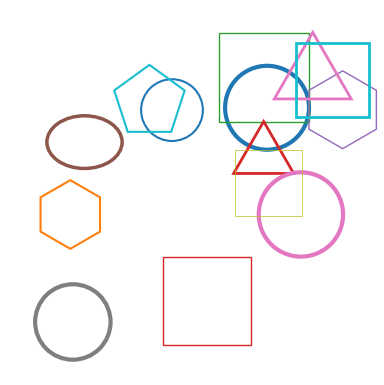[{"shape": "circle", "thickness": 3, "radius": 0.54, "center": [0.694, 0.72]}, {"shape": "circle", "thickness": 1.5, "radius": 0.4, "center": [0.447, 0.714]}, {"shape": "hexagon", "thickness": 1.5, "radius": 0.45, "center": [0.183, 0.443]}, {"shape": "square", "thickness": 1, "radius": 0.58, "center": [0.686, 0.799]}, {"shape": "square", "thickness": 1, "radius": 0.57, "center": [0.538, 0.218]}, {"shape": "triangle", "thickness": 2, "radius": 0.45, "center": [0.685, 0.595]}, {"shape": "hexagon", "thickness": 1, "radius": 0.51, "center": [0.89, 0.715]}, {"shape": "oval", "thickness": 2.5, "radius": 0.49, "center": [0.22, 0.631]}, {"shape": "triangle", "thickness": 2, "radius": 0.58, "center": [0.812, 0.801]}, {"shape": "circle", "thickness": 3, "radius": 0.55, "center": [0.782, 0.443]}, {"shape": "circle", "thickness": 3, "radius": 0.49, "center": [0.189, 0.164]}, {"shape": "square", "thickness": 0.5, "radius": 0.43, "center": [0.698, 0.525]}, {"shape": "square", "thickness": 2, "radius": 0.48, "center": [0.864, 0.792]}, {"shape": "pentagon", "thickness": 1.5, "radius": 0.48, "center": [0.388, 0.735]}]